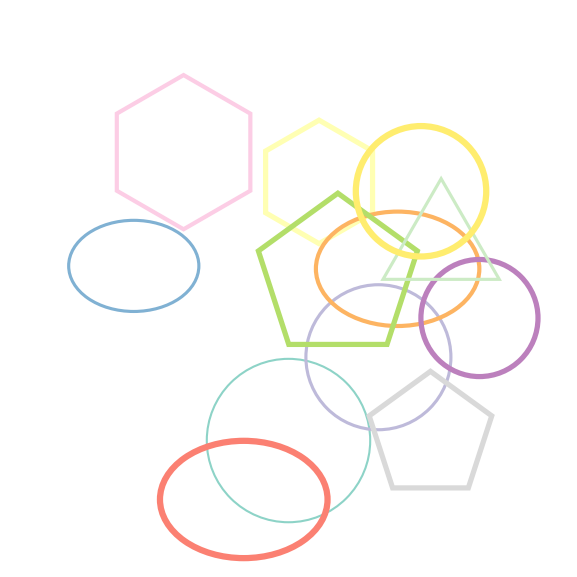[{"shape": "circle", "thickness": 1, "radius": 0.71, "center": [0.5, 0.236]}, {"shape": "hexagon", "thickness": 2.5, "radius": 0.53, "center": [0.553, 0.684]}, {"shape": "circle", "thickness": 1.5, "radius": 0.63, "center": [0.655, 0.381]}, {"shape": "oval", "thickness": 3, "radius": 0.73, "center": [0.422, 0.134]}, {"shape": "oval", "thickness": 1.5, "radius": 0.56, "center": [0.232, 0.539]}, {"shape": "oval", "thickness": 2, "radius": 0.71, "center": [0.689, 0.534]}, {"shape": "pentagon", "thickness": 2.5, "radius": 0.72, "center": [0.585, 0.52]}, {"shape": "hexagon", "thickness": 2, "radius": 0.67, "center": [0.318, 0.736]}, {"shape": "pentagon", "thickness": 2.5, "radius": 0.56, "center": [0.745, 0.245]}, {"shape": "circle", "thickness": 2.5, "radius": 0.51, "center": [0.83, 0.448]}, {"shape": "triangle", "thickness": 1.5, "radius": 0.58, "center": [0.764, 0.574]}, {"shape": "circle", "thickness": 3, "radius": 0.56, "center": [0.729, 0.668]}]